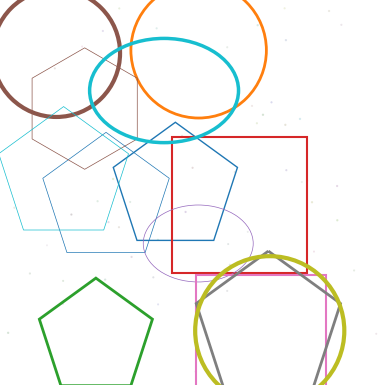[{"shape": "pentagon", "thickness": 0.5, "radius": 0.86, "center": [0.275, 0.484]}, {"shape": "pentagon", "thickness": 1, "radius": 0.85, "center": [0.456, 0.513]}, {"shape": "circle", "thickness": 2, "radius": 0.88, "center": [0.516, 0.869]}, {"shape": "pentagon", "thickness": 2, "radius": 0.77, "center": [0.249, 0.123]}, {"shape": "square", "thickness": 1.5, "radius": 0.88, "center": [0.622, 0.468]}, {"shape": "oval", "thickness": 0.5, "radius": 0.71, "center": [0.515, 0.368]}, {"shape": "circle", "thickness": 3, "radius": 0.83, "center": [0.146, 0.862]}, {"shape": "hexagon", "thickness": 0.5, "radius": 0.79, "center": [0.22, 0.718]}, {"shape": "square", "thickness": 1.5, "radius": 0.85, "center": [0.678, 0.117]}, {"shape": "pentagon", "thickness": 2, "radius": 0.99, "center": [0.697, 0.151]}, {"shape": "circle", "thickness": 3, "radius": 0.97, "center": [0.701, 0.141]}, {"shape": "oval", "thickness": 2.5, "radius": 0.97, "center": [0.426, 0.765]}, {"shape": "pentagon", "thickness": 0.5, "radius": 0.89, "center": [0.165, 0.546]}]